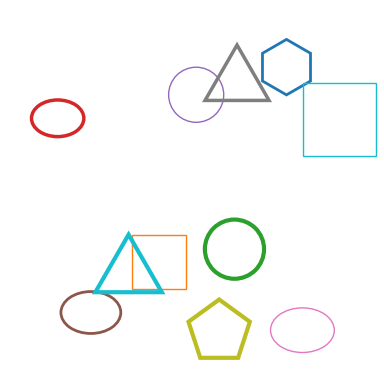[{"shape": "hexagon", "thickness": 2, "radius": 0.36, "center": [0.744, 0.826]}, {"shape": "square", "thickness": 1, "radius": 0.35, "center": [0.412, 0.319]}, {"shape": "circle", "thickness": 3, "radius": 0.38, "center": [0.609, 0.353]}, {"shape": "oval", "thickness": 2.5, "radius": 0.34, "center": [0.15, 0.693]}, {"shape": "circle", "thickness": 1, "radius": 0.36, "center": [0.51, 0.754]}, {"shape": "oval", "thickness": 2, "radius": 0.39, "center": [0.236, 0.188]}, {"shape": "oval", "thickness": 1, "radius": 0.41, "center": [0.786, 0.142]}, {"shape": "triangle", "thickness": 2.5, "radius": 0.48, "center": [0.616, 0.787]}, {"shape": "pentagon", "thickness": 3, "radius": 0.42, "center": [0.569, 0.138]}, {"shape": "triangle", "thickness": 3, "radius": 0.5, "center": [0.334, 0.291]}, {"shape": "square", "thickness": 1, "radius": 0.47, "center": [0.882, 0.689]}]